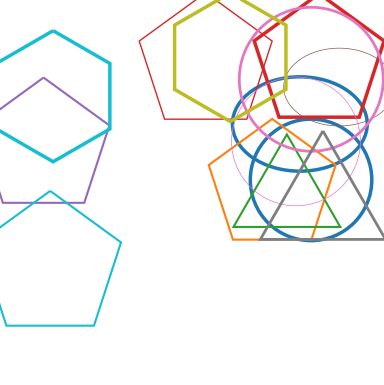[{"shape": "circle", "thickness": 2.5, "radius": 0.79, "center": [0.808, 0.533]}, {"shape": "oval", "thickness": 2.5, "radius": 0.88, "center": [0.779, 0.678]}, {"shape": "pentagon", "thickness": 1.5, "radius": 0.87, "center": [0.707, 0.518]}, {"shape": "triangle", "thickness": 1.5, "radius": 0.8, "center": [0.745, 0.491]}, {"shape": "pentagon", "thickness": 2.5, "radius": 0.89, "center": [0.829, 0.839]}, {"shape": "pentagon", "thickness": 1, "radius": 0.91, "center": [0.534, 0.837]}, {"shape": "pentagon", "thickness": 1.5, "radius": 0.9, "center": [0.113, 0.619]}, {"shape": "oval", "thickness": 0.5, "radius": 0.72, "center": [0.881, 0.774]}, {"shape": "circle", "thickness": 0.5, "radius": 0.84, "center": [0.769, 0.633]}, {"shape": "circle", "thickness": 2, "radius": 0.93, "center": [0.808, 0.794]}, {"shape": "triangle", "thickness": 2, "radius": 0.94, "center": [0.839, 0.472]}, {"shape": "hexagon", "thickness": 2.5, "radius": 0.83, "center": [0.598, 0.851]}, {"shape": "hexagon", "thickness": 2.5, "radius": 0.85, "center": [0.138, 0.75]}, {"shape": "pentagon", "thickness": 1.5, "radius": 0.97, "center": [0.13, 0.311]}]